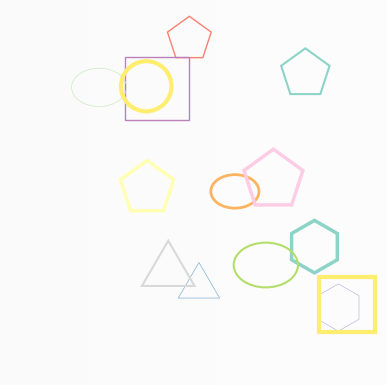[{"shape": "hexagon", "thickness": 2.5, "radius": 0.34, "center": [0.812, 0.359]}, {"shape": "pentagon", "thickness": 1.5, "radius": 0.33, "center": [0.788, 0.809]}, {"shape": "pentagon", "thickness": 2.5, "radius": 0.36, "center": [0.38, 0.511]}, {"shape": "hexagon", "thickness": 0.5, "radius": 0.31, "center": [0.873, 0.201]}, {"shape": "pentagon", "thickness": 1, "radius": 0.3, "center": [0.489, 0.898]}, {"shape": "triangle", "thickness": 0.5, "radius": 0.31, "center": [0.513, 0.257]}, {"shape": "oval", "thickness": 2, "radius": 0.31, "center": [0.606, 0.503]}, {"shape": "oval", "thickness": 1.5, "radius": 0.41, "center": [0.686, 0.312]}, {"shape": "pentagon", "thickness": 2.5, "radius": 0.4, "center": [0.706, 0.533]}, {"shape": "triangle", "thickness": 1.5, "radius": 0.39, "center": [0.434, 0.296]}, {"shape": "square", "thickness": 1, "radius": 0.41, "center": [0.405, 0.77]}, {"shape": "oval", "thickness": 0.5, "radius": 0.36, "center": [0.256, 0.773]}, {"shape": "square", "thickness": 3, "radius": 0.36, "center": [0.894, 0.209]}, {"shape": "circle", "thickness": 3, "radius": 0.33, "center": [0.377, 0.776]}]